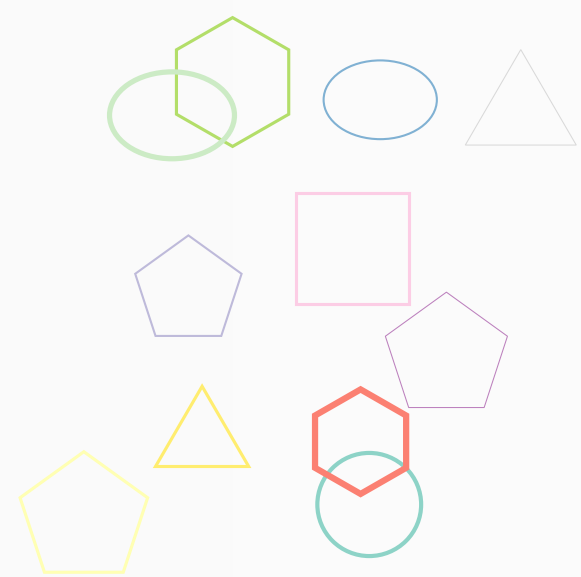[{"shape": "circle", "thickness": 2, "radius": 0.45, "center": [0.635, 0.126]}, {"shape": "pentagon", "thickness": 1.5, "radius": 0.58, "center": [0.144, 0.102]}, {"shape": "pentagon", "thickness": 1, "radius": 0.48, "center": [0.324, 0.495]}, {"shape": "hexagon", "thickness": 3, "radius": 0.45, "center": [0.62, 0.234]}, {"shape": "oval", "thickness": 1, "radius": 0.49, "center": [0.654, 0.826]}, {"shape": "hexagon", "thickness": 1.5, "radius": 0.56, "center": [0.4, 0.857]}, {"shape": "square", "thickness": 1.5, "radius": 0.48, "center": [0.607, 0.569]}, {"shape": "triangle", "thickness": 0.5, "radius": 0.55, "center": [0.896, 0.803]}, {"shape": "pentagon", "thickness": 0.5, "radius": 0.55, "center": [0.768, 0.383]}, {"shape": "oval", "thickness": 2.5, "radius": 0.54, "center": [0.296, 0.799]}, {"shape": "triangle", "thickness": 1.5, "radius": 0.46, "center": [0.348, 0.238]}]